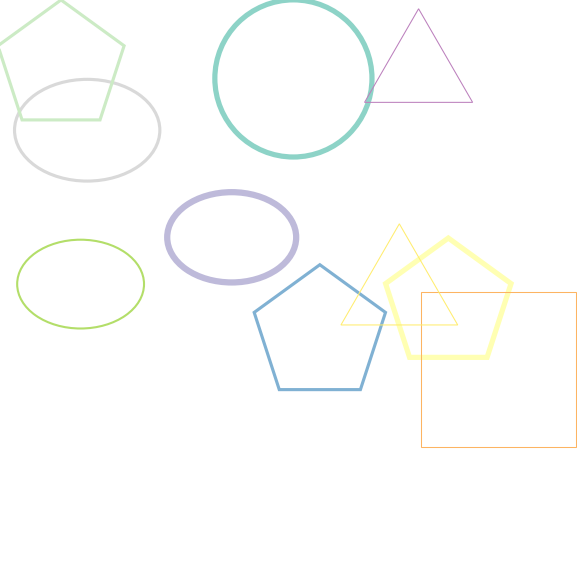[{"shape": "circle", "thickness": 2.5, "radius": 0.68, "center": [0.508, 0.863]}, {"shape": "pentagon", "thickness": 2.5, "radius": 0.57, "center": [0.776, 0.473]}, {"shape": "oval", "thickness": 3, "radius": 0.56, "center": [0.401, 0.588]}, {"shape": "pentagon", "thickness": 1.5, "radius": 0.6, "center": [0.554, 0.421]}, {"shape": "square", "thickness": 0.5, "radius": 0.67, "center": [0.863, 0.359]}, {"shape": "oval", "thickness": 1, "radius": 0.55, "center": [0.14, 0.507]}, {"shape": "oval", "thickness": 1.5, "radius": 0.63, "center": [0.151, 0.774]}, {"shape": "triangle", "thickness": 0.5, "radius": 0.54, "center": [0.725, 0.876]}, {"shape": "pentagon", "thickness": 1.5, "radius": 0.57, "center": [0.106, 0.884]}, {"shape": "triangle", "thickness": 0.5, "radius": 0.58, "center": [0.691, 0.495]}]